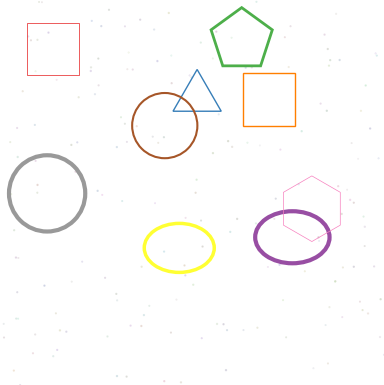[{"shape": "square", "thickness": 0.5, "radius": 0.34, "center": [0.137, 0.873]}, {"shape": "triangle", "thickness": 1, "radius": 0.36, "center": [0.512, 0.747]}, {"shape": "pentagon", "thickness": 2, "radius": 0.42, "center": [0.628, 0.897]}, {"shape": "oval", "thickness": 3, "radius": 0.48, "center": [0.759, 0.384]}, {"shape": "square", "thickness": 1, "radius": 0.34, "center": [0.698, 0.742]}, {"shape": "oval", "thickness": 2.5, "radius": 0.45, "center": [0.466, 0.356]}, {"shape": "circle", "thickness": 1.5, "radius": 0.42, "center": [0.428, 0.674]}, {"shape": "hexagon", "thickness": 0.5, "radius": 0.43, "center": [0.81, 0.458]}, {"shape": "circle", "thickness": 3, "radius": 0.5, "center": [0.122, 0.498]}]